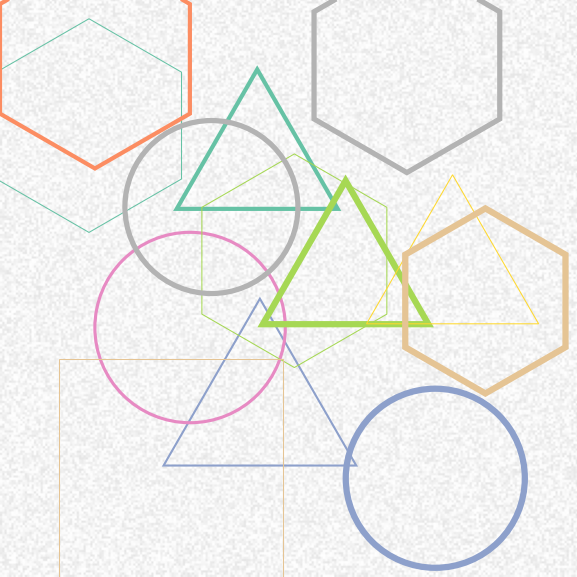[{"shape": "triangle", "thickness": 2, "radius": 0.8, "center": [0.445, 0.718]}, {"shape": "hexagon", "thickness": 0.5, "radius": 0.93, "center": [0.154, 0.782]}, {"shape": "hexagon", "thickness": 2, "radius": 0.95, "center": [0.164, 0.897]}, {"shape": "triangle", "thickness": 1, "radius": 0.96, "center": [0.45, 0.289]}, {"shape": "circle", "thickness": 3, "radius": 0.78, "center": [0.754, 0.171]}, {"shape": "circle", "thickness": 1.5, "radius": 0.82, "center": [0.329, 0.432]}, {"shape": "hexagon", "thickness": 0.5, "radius": 0.92, "center": [0.51, 0.548]}, {"shape": "triangle", "thickness": 3, "radius": 0.83, "center": [0.598, 0.521]}, {"shape": "triangle", "thickness": 0.5, "radius": 0.86, "center": [0.784, 0.524]}, {"shape": "hexagon", "thickness": 3, "radius": 0.8, "center": [0.84, 0.478]}, {"shape": "square", "thickness": 0.5, "radius": 0.97, "center": [0.296, 0.185]}, {"shape": "hexagon", "thickness": 2.5, "radius": 0.93, "center": [0.705, 0.886]}, {"shape": "circle", "thickness": 2.5, "radius": 0.75, "center": [0.366, 0.641]}]